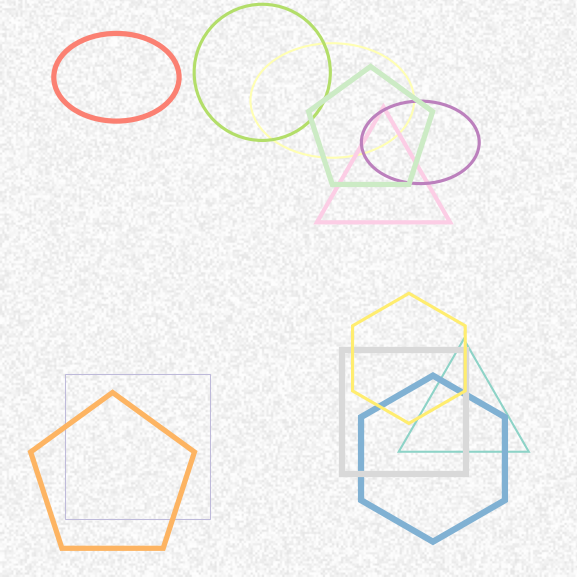[{"shape": "triangle", "thickness": 1, "radius": 0.65, "center": [0.803, 0.282]}, {"shape": "oval", "thickness": 1, "radius": 0.71, "center": [0.575, 0.825]}, {"shape": "square", "thickness": 0.5, "radius": 0.63, "center": [0.238, 0.226]}, {"shape": "oval", "thickness": 2.5, "radius": 0.54, "center": [0.202, 0.865]}, {"shape": "hexagon", "thickness": 3, "radius": 0.72, "center": [0.75, 0.205]}, {"shape": "pentagon", "thickness": 2.5, "radius": 0.75, "center": [0.195, 0.17]}, {"shape": "circle", "thickness": 1.5, "radius": 0.59, "center": [0.454, 0.874]}, {"shape": "triangle", "thickness": 2, "radius": 0.67, "center": [0.664, 0.681]}, {"shape": "square", "thickness": 3, "radius": 0.54, "center": [0.699, 0.286]}, {"shape": "oval", "thickness": 1.5, "radius": 0.51, "center": [0.728, 0.753]}, {"shape": "pentagon", "thickness": 2.5, "radius": 0.56, "center": [0.642, 0.771]}, {"shape": "hexagon", "thickness": 1.5, "radius": 0.56, "center": [0.708, 0.379]}]